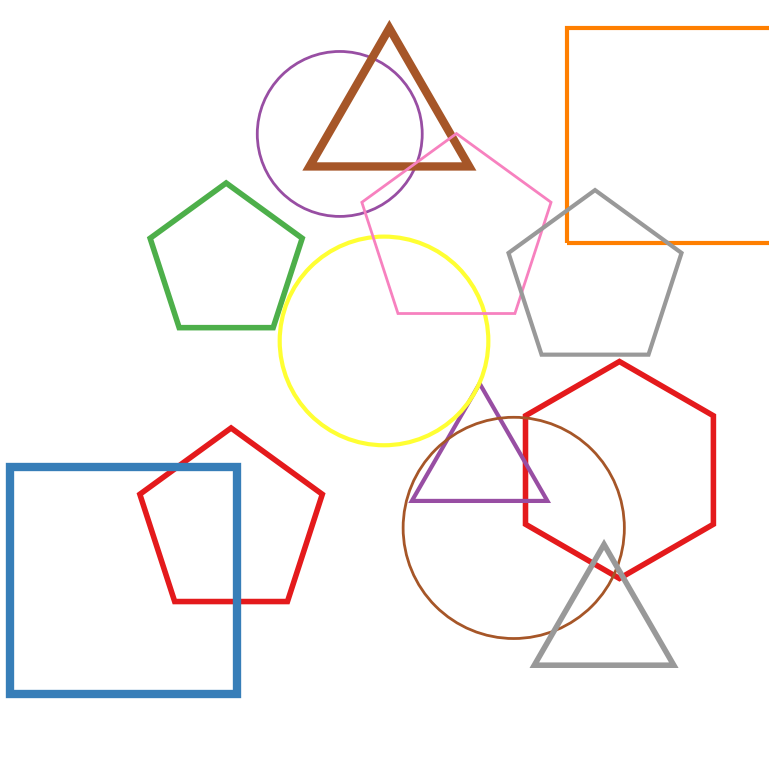[{"shape": "pentagon", "thickness": 2, "radius": 0.62, "center": [0.3, 0.32]}, {"shape": "hexagon", "thickness": 2, "radius": 0.7, "center": [0.804, 0.39]}, {"shape": "square", "thickness": 3, "radius": 0.74, "center": [0.16, 0.246]}, {"shape": "pentagon", "thickness": 2, "radius": 0.52, "center": [0.294, 0.658]}, {"shape": "triangle", "thickness": 1.5, "radius": 0.51, "center": [0.623, 0.4]}, {"shape": "circle", "thickness": 1, "radius": 0.54, "center": [0.441, 0.826]}, {"shape": "square", "thickness": 1.5, "radius": 0.7, "center": [0.876, 0.824]}, {"shape": "circle", "thickness": 1.5, "radius": 0.68, "center": [0.499, 0.557]}, {"shape": "triangle", "thickness": 3, "radius": 0.6, "center": [0.506, 0.844]}, {"shape": "circle", "thickness": 1, "radius": 0.72, "center": [0.667, 0.314]}, {"shape": "pentagon", "thickness": 1, "radius": 0.65, "center": [0.593, 0.697]}, {"shape": "triangle", "thickness": 2, "radius": 0.52, "center": [0.784, 0.188]}, {"shape": "pentagon", "thickness": 1.5, "radius": 0.59, "center": [0.773, 0.635]}]